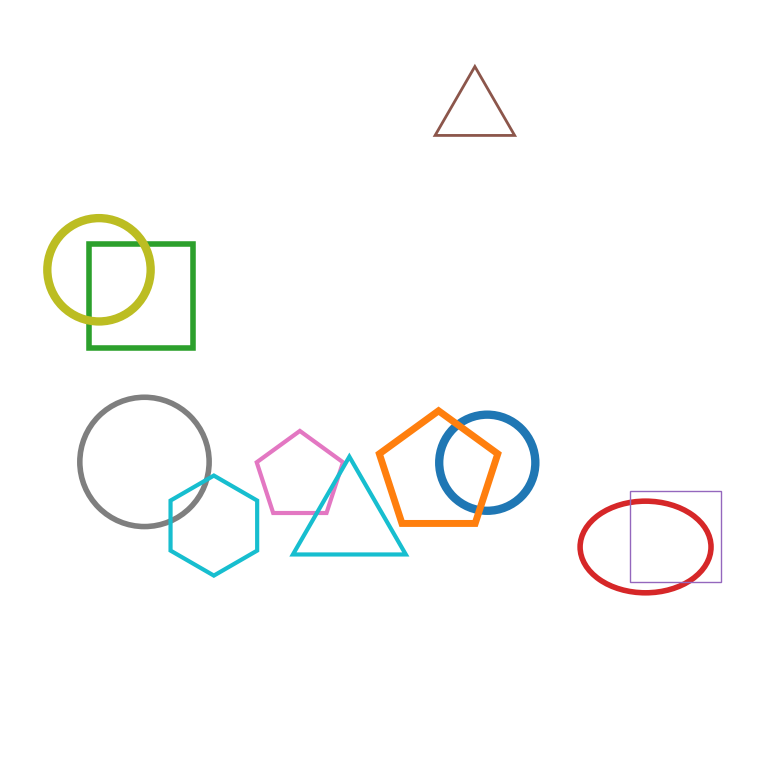[{"shape": "circle", "thickness": 3, "radius": 0.31, "center": [0.633, 0.399]}, {"shape": "pentagon", "thickness": 2.5, "radius": 0.4, "center": [0.57, 0.386]}, {"shape": "square", "thickness": 2, "radius": 0.34, "center": [0.183, 0.615]}, {"shape": "oval", "thickness": 2, "radius": 0.43, "center": [0.838, 0.29]}, {"shape": "square", "thickness": 0.5, "radius": 0.3, "center": [0.877, 0.303]}, {"shape": "triangle", "thickness": 1, "radius": 0.3, "center": [0.617, 0.854]}, {"shape": "pentagon", "thickness": 1.5, "radius": 0.29, "center": [0.389, 0.381]}, {"shape": "circle", "thickness": 2, "radius": 0.42, "center": [0.188, 0.4]}, {"shape": "circle", "thickness": 3, "radius": 0.34, "center": [0.129, 0.65]}, {"shape": "triangle", "thickness": 1.5, "radius": 0.42, "center": [0.454, 0.322]}, {"shape": "hexagon", "thickness": 1.5, "radius": 0.32, "center": [0.278, 0.317]}]